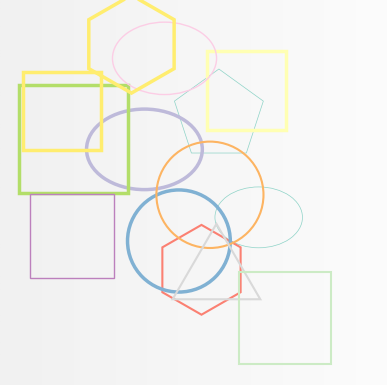[{"shape": "pentagon", "thickness": 0.5, "radius": 0.6, "center": [0.565, 0.7]}, {"shape": "oval", "thickness": 0.5, "radius": 0.56, "center": [0.668, 0.435]}, {"shape": "square", "thickness": 2.5, "radius": 0.51, "center": [0.637, 0.765]}, {"shape": "oval", "thickness": 2.5, "radius": 0.75, "center": [0.373, 0.612]}, {"shape": "hexagon", "thickness": 1.5, "radius": 0.58, "center": [0.52, 0.299]}, {"shape": "circle", "thickness": 2.5, "radius": 0.66, "center": [0.462, 0.374]}, {"shape": "circle", "thickness": 1.5, "radius": 0.69, "center": [0.542, 0.494]}, {"shape": "square", "thickness": 2.5, "radius": 0.7, "center": [0.19, 0.638]}, {"shape": "oval", "thickness": 1, "radius": 0.67, "center": [0.425, 0.848]}, {"shape": "triangle", "thickness": 1.5, "radius": 0.65, "center": [0.559, 0.288]}, {"shape": "square", "thickness": 1, "radius": 0.54, "center": [0.186, 0.387]}, {"shape": "square", "thickness": 1.5, "radius": 0.6, "center": [0.736, 0.175]}, {"shape": "hexagon", "thickness": 2.5, "radius": 0.64, "center": [0.339, 0.885]}, {"shape": "square", "thickness": 2.5, "radius": 0.51, "center": [0.16, 0.711]}]